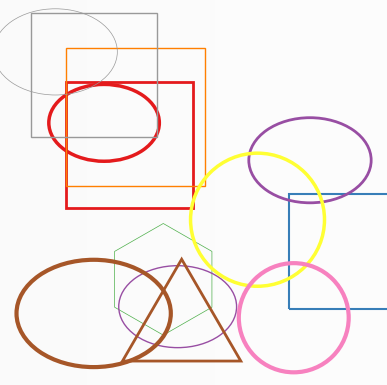[{"shape": "oval", "thickness": 2.5, "radius": 0.71, "center": [0.269, 0.681]}, {"shape": "square", "thickness": 2, "radius": 0.82, "center": [0.335, 0.624]}, {"shape": "square", "thickness": 1.5, "radius": 0.74, "center": [0.895, 0.347]}, {"shape": "hexagon", "thickness": 0.5, "radius": 0.72, "center": [0.421, 0.275]}, {"shape": "oval", "thickness": 1, "radius": 0.76, "center": [0.458, 0.203]}, {"shape": "oval", "thickness": 2, "radius": 0.79, "center": [0.8, 0.584]}, {"shape": "square", "thickness": 1, "radius": 0.89, "center": [0.349, 0.695]}, {"shape": "circle", "thickness": 2.5, "radius": 0.86, "center": [0.665, 0.429]}, {"shape": "triangle", "thickness": 2, "radius": 0.88, "center": [0.469, 0.15]}, {"shape": "oval", "thickness": 3, "radius": 1.0, "center": [0.242, 0.186]}, {"shape": "circle", "thickness": 3, "radius": 0.71, "center": [0.758, 0.175]}, {"shape": "square", "thickness": 1, "radius": 0.81, "center": [0.242, 0.805]}, {"shape": "oval", "thickness": 0.5, "radius": 0.8, "center": [0.143, 0.865]}]